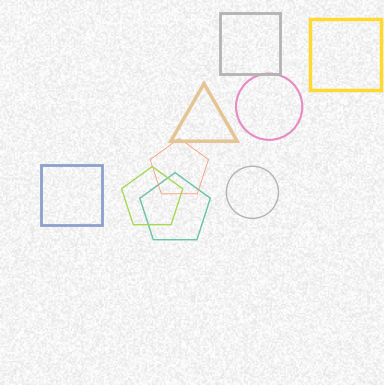[{"shape": "pentagon", "thickness": 1, "radius": 0.48, "center": [0.455, 0.455]}, {"shape": "pentagon", "thickness": 0.5, "radius": 0.4, "center": [0.466, 0.561]}, {"shape": "square", "thickness": 2, "radius": 0.39, "center": [0.186, 0.493]}, {"shape": "circle", "thickness": 1.5, "radius": 0.43, "center": [0.699, 0.723]}, {"shape": "pentagon", "thickness": 1, "radius": 0.42, "center": [0.395, 0.484]}, {"shape": "square", "thickness": 2.5, "radius": 0.46, "center": [0.897, 0.859]}, {"shape": "triangle", "thickness": 2.5, "radius": 0.5, "center": [0.53, 0.683]}, {"shape": "square", "thickness": 2, "radius": 0.39, "center": [0.648, 0.887]}, {"shape": "circle", "thickness": 1, "radius": 0.34, "center": [0.656, 0.5]}]